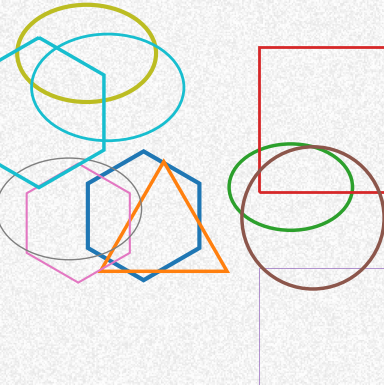[{"shape": "hexagon", "thickness": 3, "radius": 0.84, "center": [0.373, 0.44]}, {"shape": "triangle", "thickness": 2.5, "radius": 0.95, "center": [0.425, 0.39]}, {"shape": "oval", "thickness": 2.5, "radius": 0.8, "center": [0.755, 0.514]}, {"shape": "square", "thickness": 2, "radius": 0.94, "center": [0.861, 0.69]}, {"shape": "square", "thickness": 0.5, "radius": 0.87, "center": [0.847, 0.13]}, {"shape": "circle", "thickness": 2.5, "radius": 0.92, "center": [0.813, 0.434]}, {"shape": "hexagon", "thickness": 1.5, "radius": 0.77, "center": [0.203, 0.421]}, {"shape": "oval", "thickness": 1, "radius": 0.94, "center": [0.179, 0.457]}, {"shape": "oval", "thickness": 3, "radius": 0.9, "center": [0.225, 0.861]}, {"shape": "oval", "thickness": 2, "radius": 0.99, "center": [0.28, 0.773]}, {"shape": "hexagon", "thickness": 2.5, "radius": 0.97, "center": [0.101, 0.708]}]